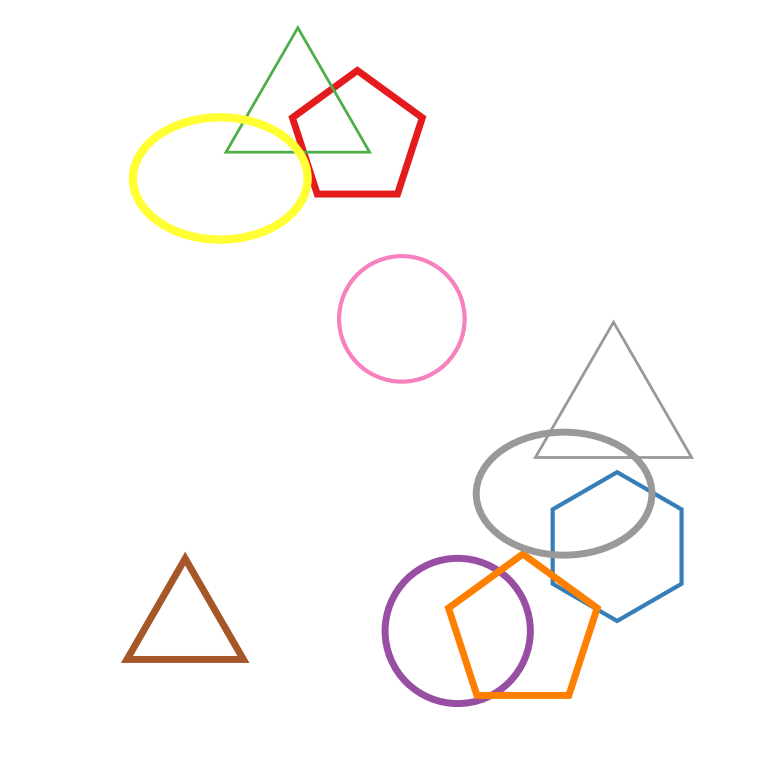[{"shape": "pentagon", "thickness": 2.5, "radius": 0.44, "center": [0.464, 0.82]}, {"shape": "hexagon", "thickness": 1.5, "radius": 0.48, "center": [0.801, 0.29]}, {"shape": "triangle", "thickness": 1, "radius": 0.54, "center": [0.387, 0.856]}, {"shape": "circle", "thickness": 2.5, "radius": 0.47, "center": [0.594, 0.181]}, {"shape": "pentagon", "thickness": 2.5, "radius": 0.51, "center": [0.679, 0.179]}, {"shape": "oval", "thickness": 3, "radius": 0.57, "center": [0.286, 0.768]}, {"shape": "triangle", "thickness": 2.5, "radius": 0.44, "center": [0.241, 0.187]}, {"shape": "circle", "thickness": 1.5, "radius": 0.41, "center": [0.522, 0.586]}, {"shape": "triangle", "thickness": 1, "radius": 0.59, "center": [0.797, 0.464]}, {"shape": "oval", "thickness": 2.5, "radius": 0.57, "center": [0.733, 0.359]}]